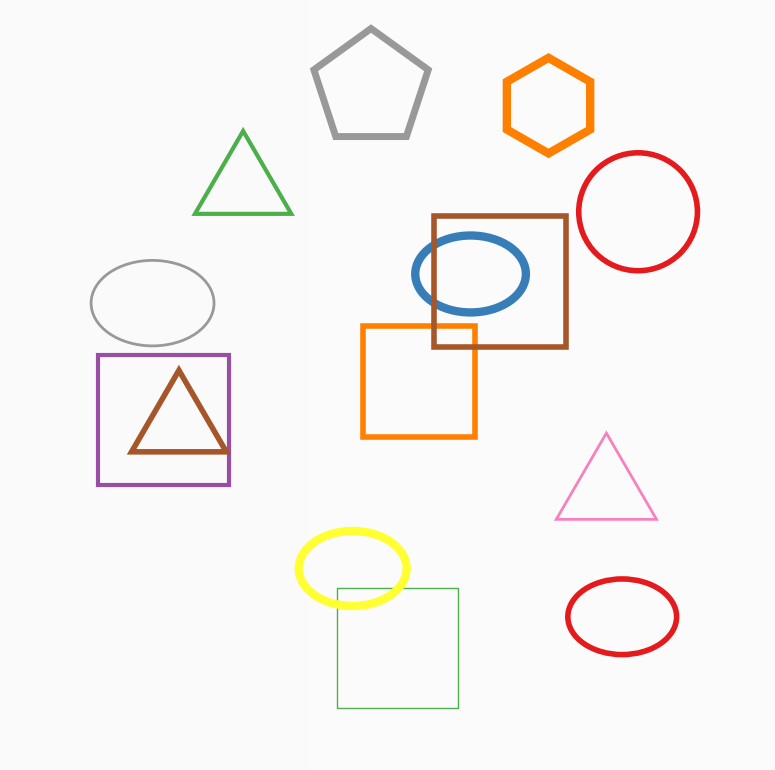[{"shape": "oval", "thickness": 2, "radius": 0.35, "center": [0.803, 0.199]}, {"shape": "circle", "thickness": 2, "radius": 0.38, "center": [0.823, 0.725]}, {"shape": "oval", "thickness": 3, "radius": 0.36, "center": [0.607, 0.644]}, {"shape": "square", "thickness": 0.5, "radius": 0.39, "center": [0.513, 0.159]}, {"shape": "triangle", "thickness": 1.5, "radius": 0.36, "center": [0.314, 0.758]}, {"shape": "square", "thickness": 1.5, "radius": 0.42, "center": [0.211, 0.454]}, {"shape": "hexagon", "thickness": 3, "radius": 0.31, "center": [0.708, 0.863]}, {"shape": "square", "thickness": 2, "radius": 0.36, "center": [0.54, 0.504]}, {"shape": "oval", "thickness": 3, "radius": 0.35, "center": [0.455, 0.262]}, {"shape": "triangle", "thickness": 2, "radius": 0.35, "center": [0.231, 0.448]}, {"shape": "square", "thickness": 2, "radius": 0.43, "center": [0.645, 0.635]}, {"shape": "triangle", "thickness": 1, "radius": 0.37, "center": [0.782, 0.363]}, {"shape": "pentagon", "thickness": 2.5, "radius": 0.39, "center": [0.479, 0.885]}, {"shape": "oval", "thickness": 1, "radius": 0.4, "center": [0.197, 0.606]}]